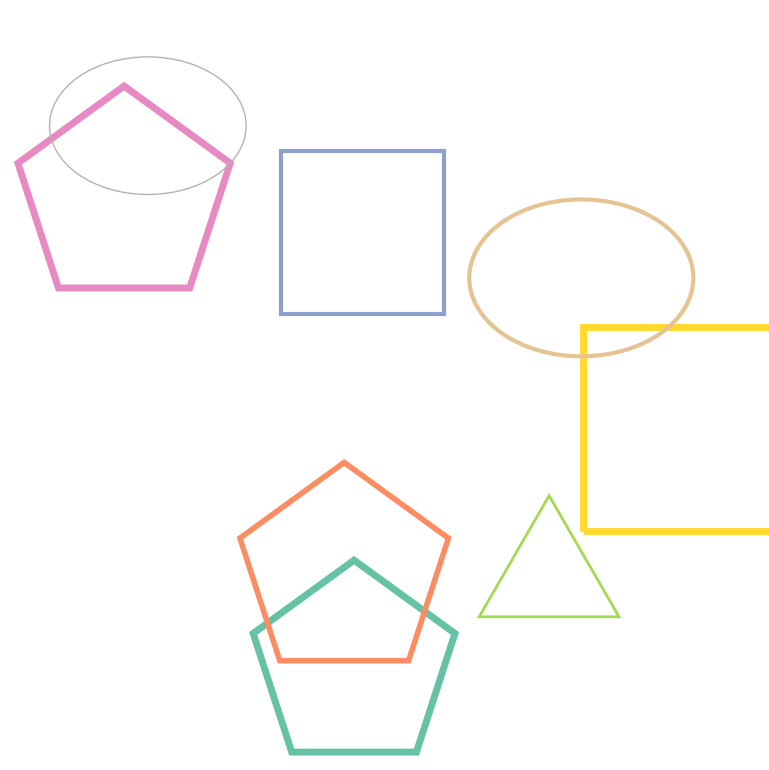[{"shape": "pentagon", "thickness": 2.5, "radius": 0.69, "center": [0.46, 0.135]}, {"shape": "pentagon", "thickness": 2, "radius": 0.71, "center": [0.447, 0.257]}, {"shape": "square", "thickness": 1.5, "radius": 0.53, "center": [0.47, 0.698]}, {"shape": "pentagon", "thickness": 2.5, "radius": 0.72, "center": [0.161, 0.743]}, {"shape": "triangle", "thickness": 1, "radius": 0.52, "center": [0.713, 0.251]}, {"shape": "square", "thickness": 2.5, "radius": 0.66, "center": [0.889, 0.443]}, {"shape": "oval", "thickness": 1.5, "radius": 0.73, "center": [0.755, 0.639]}, {"shape": "oval", "thickness": 0.5, "radius": 0.64, "center": [0.192, 0.837]}]